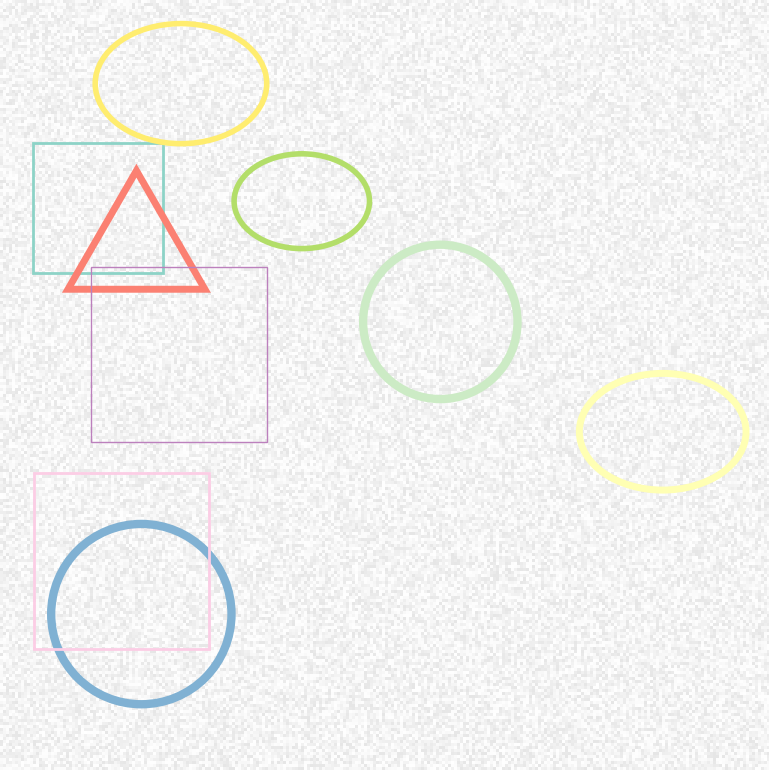[{"shape": "square", "thickness": 1, "radius": 0.42, "center": [0.127, 0.729]}, {"shape": "oval", "thickness": 2.5, "radius": 0.54, "center": [0.861, 0.439]}, {"shape": "triangle", "thickness": 2.5, "radius": 0.51, "center": [0.177, 0.676]}, {"shape": "circle", "thickness": 3, "radius": 0.59, "center": [0.184, 0.202]}, {"shape": "oval", "thickness": 2, "radius": 0.44, "center": [0.392, 0.739]}, {"shape": "square", "thickness": 1, "radius": 0.57, "center": [0.158, 0.271]}, {"shape": "square", "thickness": 0.5, "radius": 0.57, "center": [0.232, 0.54]}, {"shape": "circle", "thickness": 3, "radius": 0.5, "center": [0.572, 0.582]}, {"shape": "oval", "thickness": 2, "radius": 0.56, "center": [0.235, 0.891]}]